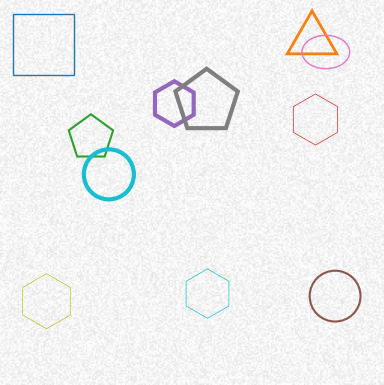[{"shape": "square", "thickness": 1, "radius": 0.39, "center": [0.113, 0.885]}, {"shape": "triangle", "thickness": 2, "radius": 0.37, "center": [0.811, 0.897]}, {"shape": "pentagon", "thickness": 1.5, "radius": 0.3, "center": [0.236, 0.643]}, {"shape": "hexagon", "thickness": 0.5, "radius": 0.33, "center": [0.819, 0.69]}, {"shape": "hexagon", "thickness": 3, "radius": 0.29, "center": [0.453, 0.731]}, {"shape": "circle", "thickness": 1.5, "radius": 0.33, "center": [0.87, 0.231]}, {"shape": "oval", "thickness": 1, "radius": 0.31, "center": [0.846, 0.865]}, {"shape": "pentagon", "thickness": 3, "radius": 0.43, "center": [0.537, 0.736]}, {"shape": "hexagon", "thickness": 0.5, "radius": 0.36, "center": [0.121, 0.218]}, {"shape": "hexagon", "thickness": 0.5, "radius": 0.32, "center": [0.539, 0.237]}, {"shape": "circle", "thickness": 3, "radius": 0.32, "center": [0.283, 0.547]}]